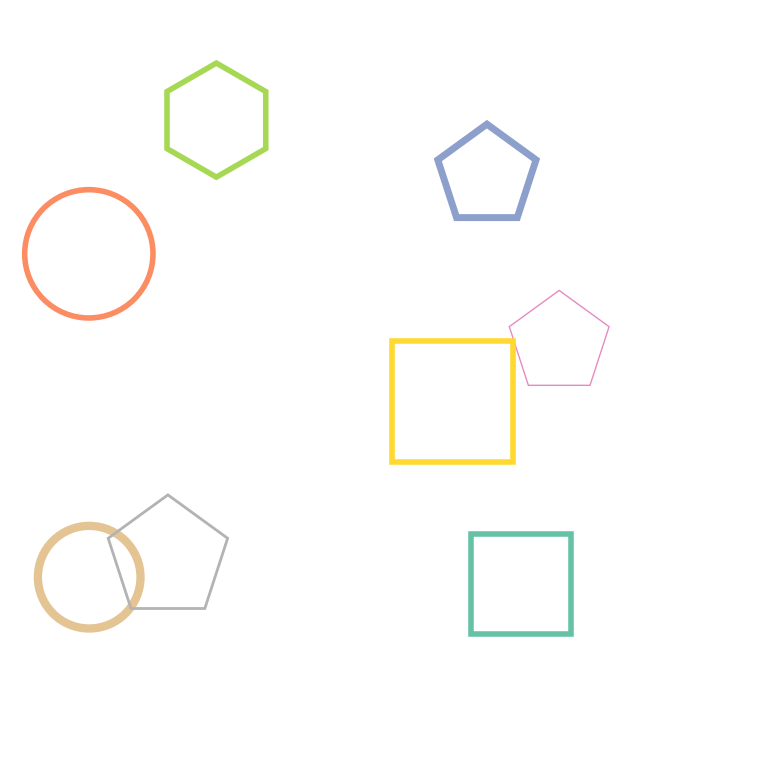[{"shape": "square", "thickness": 2, "radius": 0.32, "center": [0.676, 0.241]}, {"shape": "circle", "thickness": 2, "radius": 0.42, "center": [0.115, 0.67]}, {"shape": "pentagon", "thickness": 2.5, "radius": 0.34, "center": [0.632, 0.772]}, {"shape": "pentagon", "thickness": 0.5, "radius": 0.34, "center": [0.726, 0.555]}, {"shape": "hexagon", "thickness": 2, "radius": 0.37, "center": [0.281, 0.844]}, {"shape": "square", "thickness": 2, "radius": 0.39, "center": [0.587, 0.479]}, {"shape": "circle", "thickness": 3, "radius": 0.33, "center": [0.116, 0.25]}, {"shape": "pentagon", "thickness": 1, "radius": 0.41, "center": [0.218, 0.276]}]